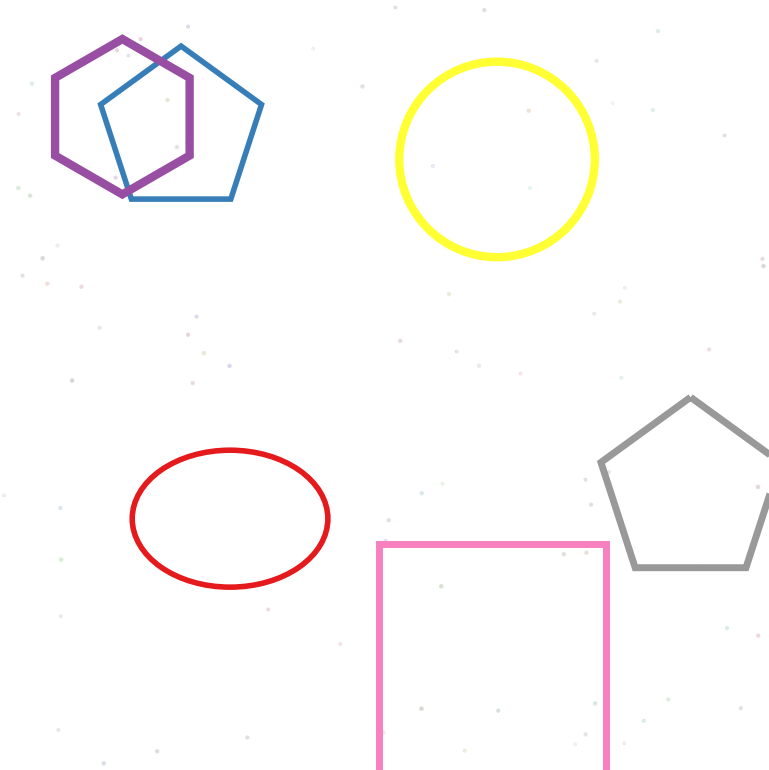[{"shape": "oval", "thickness": 2, "radius": 0.64, "center": [0.299, 0.326]}, {"shape": "pentagon", "thickness": 2, "radius": 0.55, "center": [0.235, 0.83]}, {"shape": "hexagon", "thickness": 3, "radius": 0.5, "center": [0.159, 0.848]}, {"shape": "circle", "thickness": 3, "radius": 0.63, "center": [0.646, 0.793]}, {"shape": "square", "thickness": 2.5, "radius": 0.74, "center": [0.64, 0.146]}, {"shape": "pentagon", "thickness": 2.5, "radius": 0.61, "center": [0.897, 0.362]}]